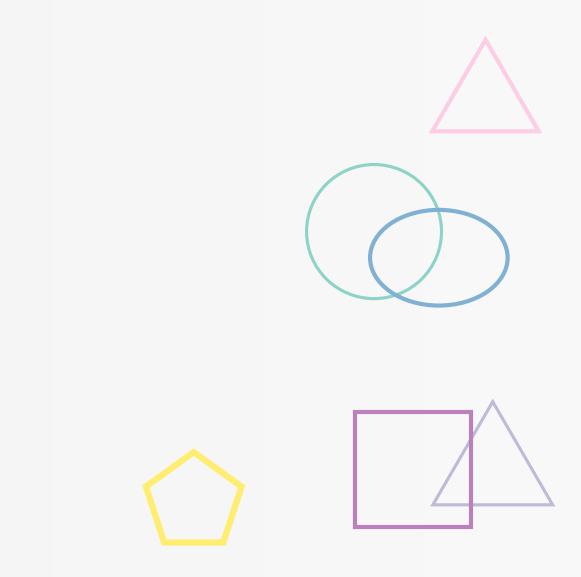[{"shape": "circle", "thickness": 1.5, "radius": 0.58, "center": [0.644, 0.598]}, {"shape": "triangle", "thickness": 1.5, "radius": 0.59, "center": [0.848, 0.184]}, {"shape": "oval", "thickness": 2, "radius": 0.59, "center": [0.755, 0.553]}, {"shape": "triangle", "thickness": 2, "radius": 0.53, "center": [0.835, 0.825]}, {"shape": "square", "thickness": 2, "radius": 0.5, "center": [0.711, 0.187]}, {"shape": "pentagon", "thickness": 3, "radius": 0.43, "center": [0.333, 0.13]}]